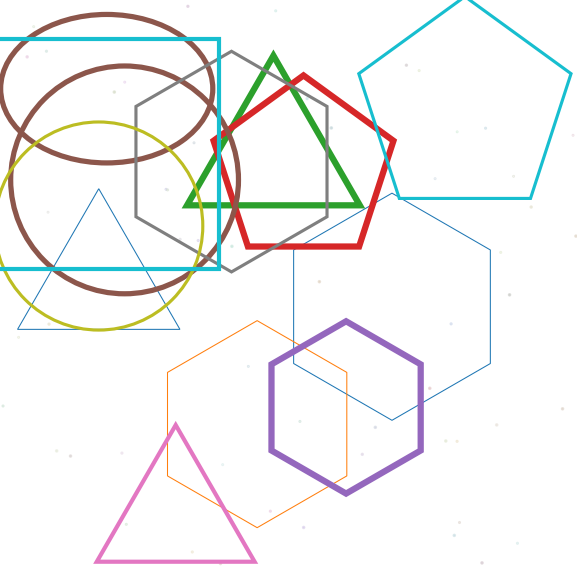[{"shape": "hexagon", "thickness": 0.5, "radius": 0.98, "center": [0.679, 0.468]}, {"shape": "triangle", "thickness": 0.5, "radius": 0.81, "center": [0.171, 0.51]}, {"shape": "hexagon", "thickness": 0.5, "radius": 0.9, "center": [0.445, 0.265]}, {"shape": "triangle", "thickness": 3, "radius": 0.86, "center": [0.473, 0.73]}, {"shape": "pentagon", "thickness": 3, "radius": 0.82, "center": [0.526, 0.705]}, {"shape": "hexagon", "thickness": 3, "radius": 0.75, "center": [0.599, 0.294]}, {"shape": "circle", "thickness": 2.5, "radius": 0.99, "center": [0.216, 0.688]}, {"shape": "oval", "thickness": 2.5, "radius": 0.92, "center": [0.185, 0.846]}, {"shape": "triangle", "thickness": 2, "radius": 0.79, "center": [0.304, 0.105]}, {"shape": "hexagon", "thickness": 1.5, "radius": 0.96, "center": [0.401, 0.719]}, {"shape": "circle", "thickness": 1.5, "radius": 0.9, "center": [0.171, 0.608]}, {"shape": "square", "thickness": 2, "radius": 0.99, "center": [0.181, 0.733]}, {"shape": "pentagon", "thickness": 1.5, "radius": 0.97, "center": [0.805, 0.812]}]